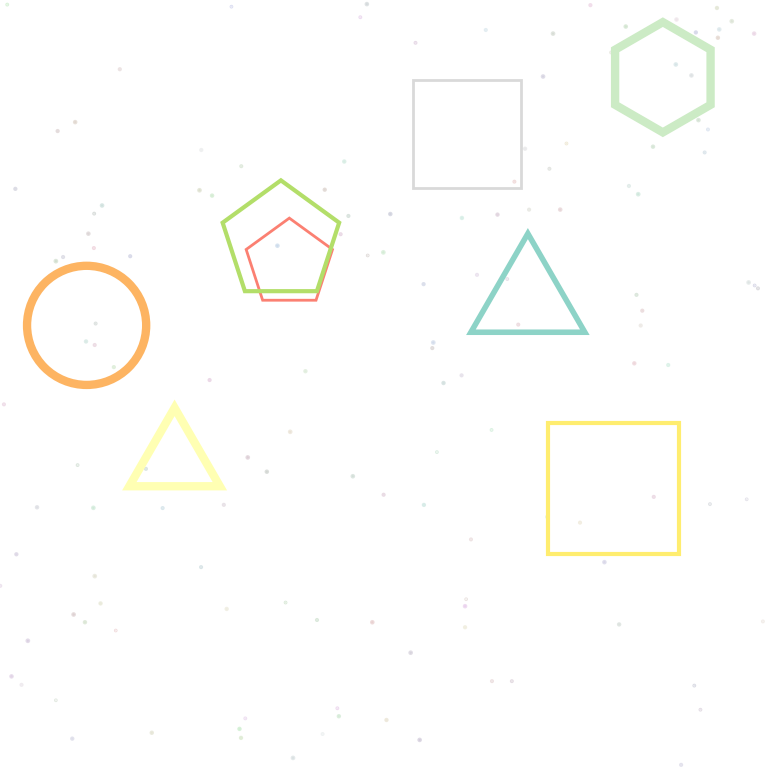[{"shape": "triangle", "thickness": 2, "radius": 0.43, "center": [0.686, 0.611]}, {"shape": "triangle", "thickness": 3, "radius": 0.34, "center": [0.227, 0.402]}, {"shape": "pentagon", "thickness": 1, "radius": 0.29, "center": [0.376, 0.658]}, {"shape": "circle", "thickness": 3, "radius": 0.39, "center": [0.112, 0.577]}, {"shape": "pentagon", "thickness": 1.5, "radius": 0.4, "center": [0.365, 0.686]}, {"shape": "square", "thickness": 1, "radius": 0.35, "center": [0.607, 0.826]}, {"shape": "hexagon", "thickness": 3, "radius": 0.36, "center": [0.861, 0.9]}, {"shape": "square", "thickness": 1.5, "radius": 0.43, "center": [0.796, 0.366]}]